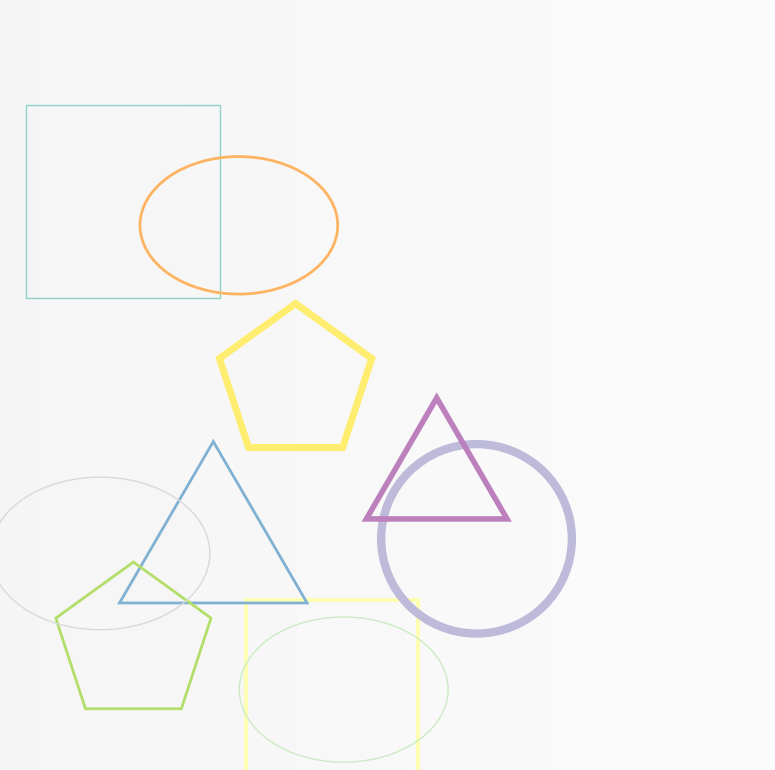[{"shape": "square", "thickness": 0.5, "radius": 0.63, "center": [0.159, 0.738]}, {"shape": "square", "thickness": 1.5, "radius": 0.56, "center": [0.428, 0.11]}, {"shape": "circle", "thickness": 3, "radius": 0.62, "center": [0.615, 0.3]}, {"shape": "triangle", "thickness": 1, "radius": 0.7, "center": [0.275, 0.287]}, {"shape": "oval", "thickness": 1, "radius": 0.64, "center": [0.308, 0.707]}, {"shape": "pentagon", "thickness": 1, "radius": 0.53, "center": [0.172, 0.165]}, {"shape": "oval", "thickness": 0.5, "radius": 0.71, "center": [0.129, 0.281]}, {"shape": "triangle", "thickness": 2, "radius": 0.52, "center": [0.563, 0.378]}, {"shape": "oval", "thickness": 0.5, "radius": 0.67, "center": [0.443, 0.104]}, {"shape": "pentagon", "thickness": 2.5, "radius": 0.52, "center": [0.381, 0.502]}]